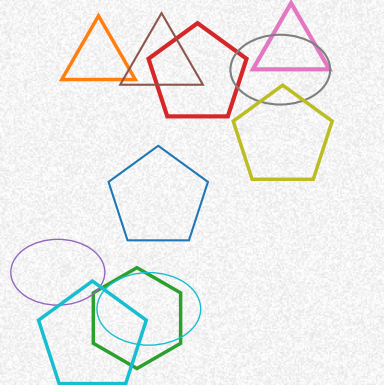[{"shape": "pentagon", "thickness": 1.5, "radius": 0.68, "center": [0.411, 0.486]}, {"shape": "triangle", "thickness": 2.5, "radius": 0.55, "center": [0.256, 0.849]}, {"shape": "hexagon", "thickness": 2.5, "radius": 0.65, "center": [0.356, 0.174]}, {"shape": "pentagon", "thickness": 3, "radius": 0.67, "center": [0.513, 0.806]}, {"shape": "oval", "thickness": 1, "radius": 0.61, "center": [0.15, 0.293]}, {"shape": "triangle", "thickness": 1.5, "radius": 0.62, "center": [0.42, 0.842]}, {"shape": "triangle", "thickness": 3, "radius": 0.57, "center": [0.756, 0.877]}, {"shape": "oval", "thickness": 1.5, "radius": 0.65, "center": [0.728, 0.819]}, {"shape": "pentagon", "thickness": 2.5, "radius": 0.68, "center": [0.734, 0.644]}, {"shape": "pentagon", "thickness": 2.5, "radius": 0.74, "center": [0.24, 0.123]}, {"shape": "oval", "thickness": 1, "radius": 0.67, "center": [0.387, 0.198]}]